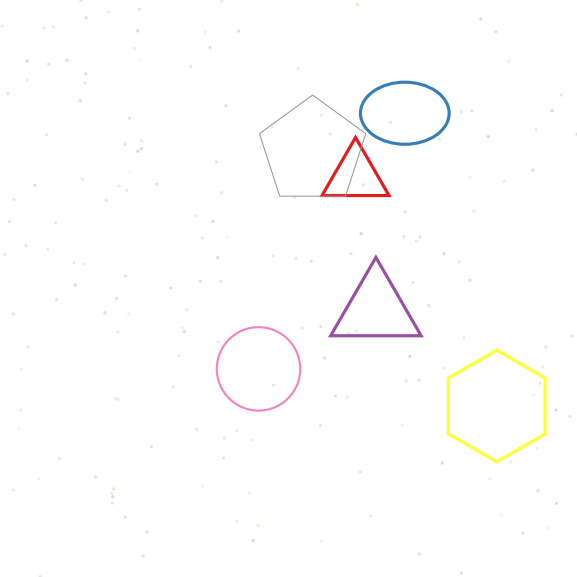[{"shape": "triangle", "thickness": 1.5, "radius": 0.34, "center": [0.616, 0.694]}, {"shape": "oval", "thickness": 1.5, "radius": 0.38, "center": [0.701, 0.803]}, {"shape": "triangle", "thickness": 1.5, "radius": 0.45, "center": [0.651, 0.463]}, {"shape": "hexagon", "thickness": 1.5, "radius": 0.48, "center": [0.86, 0.296]}, {"shape": "circle", "thickness": 1, "radius": 0.36, "center": [0.448, 0.36]}, {"shape": "pentagon", "thickness": 0.5, "radius": 0.48, "center": [0.541, 0.738]}]